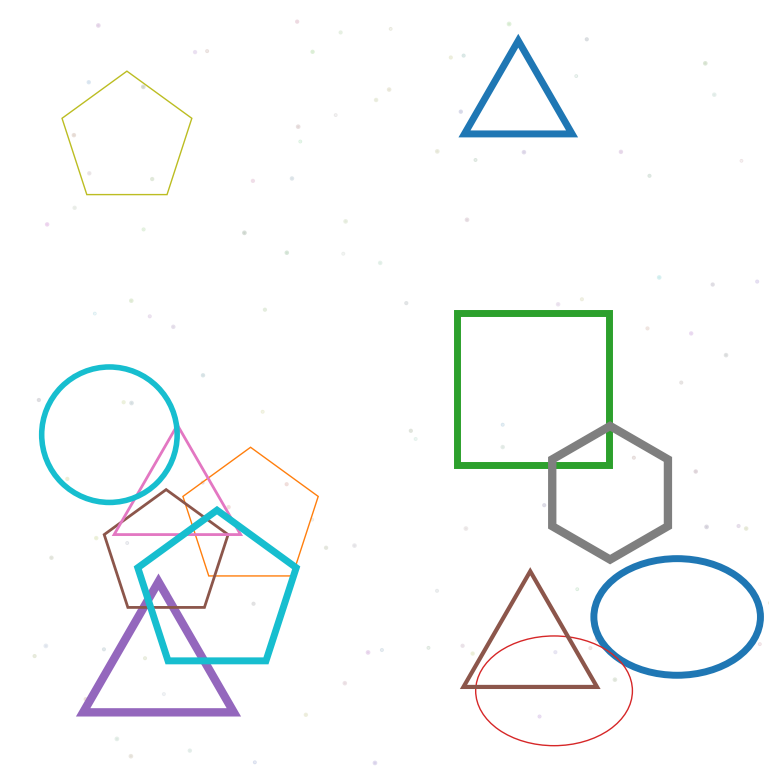[{"shape": "oval", "thickness": 2.5, "radius": 0.54, "center": [0.879, 0.199]}, {"shape": "triangle", "thickness": 2.5, "radius": 0.4, "center": [0.673, 0.866]}, {"shape": "pentagon", "thickness": 0.5, "radius": 0.46, "center": [0.325, 0.327]}, {"shape": "square", "thickness": 2.5, "radius": 0.5, "center": [0.692, 0.495]}, {"shape": "oval", "thickness": 0.5, "radius": 0.51, "center": [0.72, 0.103]}, {"shape": "triangle", "thickness": 3, "radius": 0.57, "center": [0.206, 0.131]}, {"shape": "triangle", "thickness": 1.5, "radius": 0.5, "center": [0.689, 0.158]}, {"shape": "pentagon", "thickness": 1, "radius": 0.42, "center": [0.216, 0.28]}, {"shape": "triangle", "thickness": 1, "radius": 0.47, "center": [0.23, 0.353]}, {"shape": "hexagon", "thickness": 3, "radius": 0.43, "center": [0.792, 0.36]}, {"shape": "pentagon", "thickness": 0.5, "radius": 0.44, "center": [0.165, 0.819]}, {"shape": "pentagon", "thickness": 2.5, "radius": 0.54, "center": [0.282, 0.229]}, {"shape": "circle", "thickness": 2, "radius": 0.44, "center": [0.142, 0.435]}]